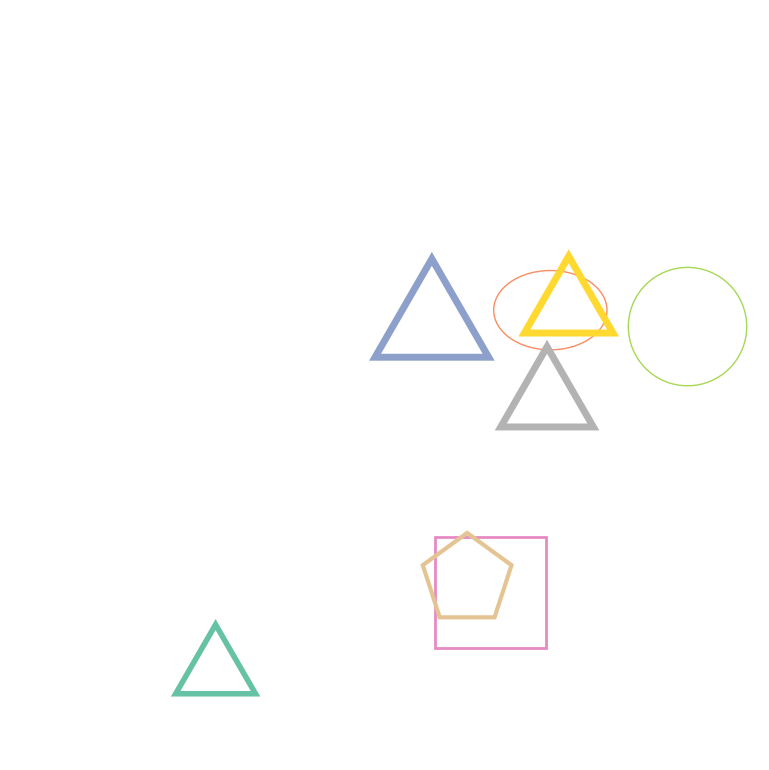[{"shape": "triangle", "thickness": 2, "radius": 0.3, "center": [0.28, 0.129]}, {"shape": "oval", "thickness": 0.5, "radius": 0.37, "center": [0.715, 0.597]}, {"shape": "triangle", "thickness": 2.5, "radius": 0.43, "center": [0.561, 0.579]}, {"shape": "square", "thickness": 1, "radius": 0.36, "center": [0.637, 0.23]}, {"shape": "circle", "thickness": 0.5, "radius": 0.38, "center": [0.893, 0.576]}, {"shape": "triangle", "thickness": 2.5, "radius": 0.33, "center": [0.739, 0.601]}, {"shape": "pentagon", "thickness": 1.5, "radius": 0.3, "center": [0.607, 0.247]}, {"shape": "triangle", "thickness": 2.5, "radius": 0.35, "center": [0.71, 0.48]}]